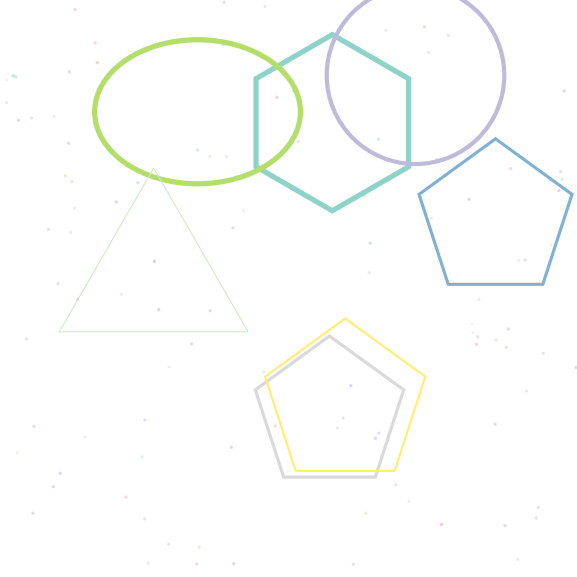[{"shape": "hexagon", "thickness": 2.5, "radius": 0.76, "center": [0.575, 0.787]}, {"shape": "circle", "thickness": 2, "radius": 0.77, "center": [0.72, 0.869]}, {"shape": "pentagon", "thickness": 1.5, "radius": 0.7, "center": [0.858, 0.62]}, {"shape": "oval", "thickness": 2.5, "radius": 0.89, "center": [0.342, 0.806]}, {"shape": "pentagon", "thickness": 1.5, "radius": 0.68, "center": [0.571, 0.282]}, {"shape": "triangle", "thickness": 0.5, "radius": 0.94, "center": [0.266, 0.519]}, {"shape": "pentagon", "thickness": 1, "radius": 0.73, "center": [0.598, 0.302]}]